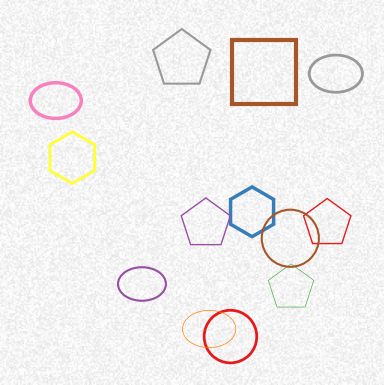[{"shape": "pentagon", "thickness": 1, "radius": 0.32, "center": [0.85, 0.42]}, {"shape": "circle", "thickness": 2, "radius": 0.34, "center": [0.599, 0.126]}, {"shape": "hexagon", "thickness": 2.5, "radius": 0.32, "center": [0.655, 0.45]}, {"shape": "pentagon", "thickness": 0.5, "radius": 0.31, "center": [0.756, 0.253]}, {"shape": "pentagon", "thickness": 1, "radius": 0.34, "center": [0.535, 0.419]}, {"shape": "oval", "thickness": 1.5, "radius": 0.31, "center": [0.369, 0.262]}, {"shape": "oval", "thickness": 0.5, "radius": 0.35, "center": [0.543, 0.146]}, {"shape": "hexagon", "thickness": 2, "radius": 0.34, "center": [0.188, 0.591]}, {"shape": "circle", "thickness": 1.5, "radius": 0.37, "center": [0.754, 0.381]}, {"shape": "square", "thickness": 3, "radius": 0.41, "center": [0.685, 0.812]}, {"shape": "oval", "thickness": 2.5, "radius": 0.33, "center": [0.145, 0.739]}, {"shape": "pentagon", "thickness": 1.5, "radius": 0.39, "center": [0.472, 0.846]}, {"shape": "oval", "thickness": 2, "radius": 0.35, "center": [0.872, 0.809]}]